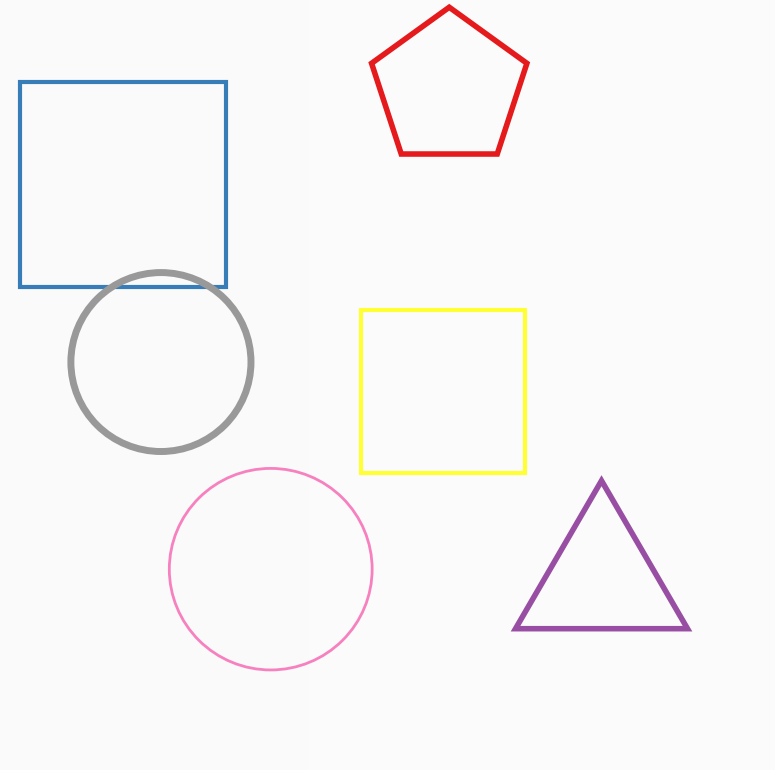[{"shape": "pentagon", "thickness": 2, "radius": 0.53, "center": [0.58, 0.885]}, {"shape": "square", "thickness": 1.5, "radius": 0.67, "center": [0.159, 0.76]}, {"shape": "triangle", "thickness": 2, "radius": 0.64, "center": [0.776, 0.248]}, {"shape": "square", "thickness": 1.5, "radius": 0.53, "center": [0.572, 0.491]}, {"shape": "circle", "thickness": 1, "radius": 0.65, "center": [0.349, 0.261]}, {"shape": "circle", "thickness": 2.5, "radius": 0.58, "center": [0.208, 0.53]}]